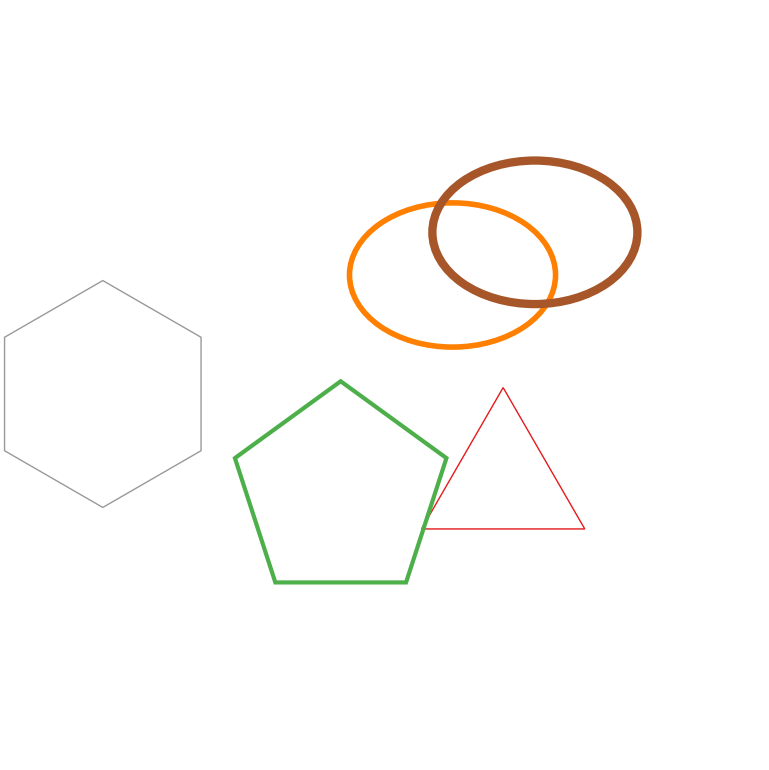[{"shape": "triangle", "thickness": 0.5, "radius": 0.61, "center": [0.653, 0.374]}, {"shape": "pentagon", "thickness": 1.5, "radius": 0.72, "center": [0.442, 0.36]}, {"shape": "oval", "thickness": 2, "radius": 0.67, "center": [0.588, 0.643]}, {"shape": "oval", "thickness": 3, "radius": 0.67, "center": [0.695, 0.698]}, {"shape": "hexagon", "thickness": 0.5, "radius": 0.74, "center": [0.134, 0.488]}]